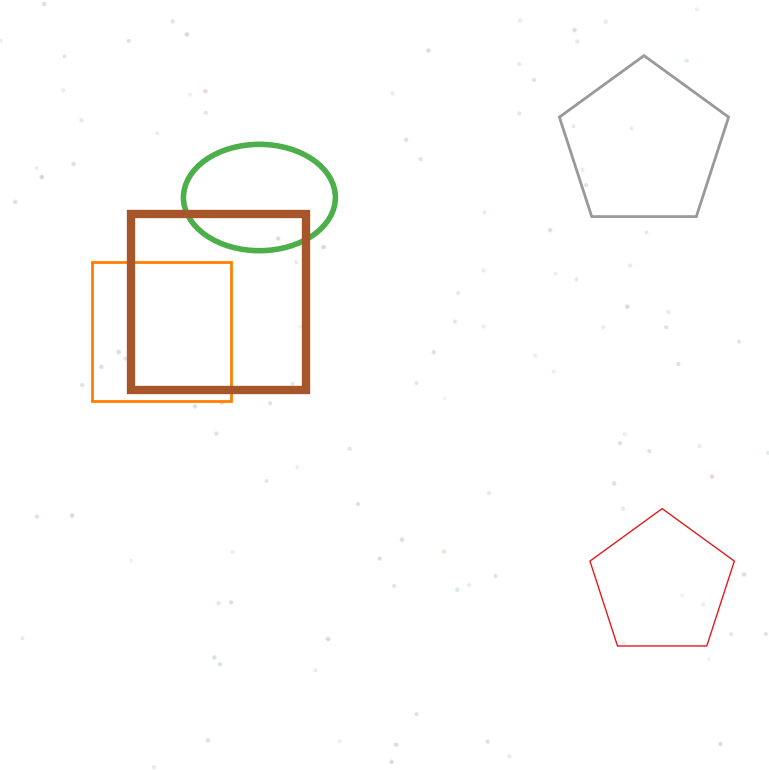[{"shape": "pentagon", "thickness": 0.5, "radius": 0.49, "center": [0.86, 0.241]}, {"shape": "oval", "thickness": 2, "radius": 0.49, "center": [0.337, 0.743]}, {"shape": "square", "thickness": 1, "radius": 0.45, "center": [0.21, 0.569]}, {"shape": "square", "thickness": 3, "radius": 0.57, "center": [0.283, 0.608]}, {"shape": "pentagon", "thickness": 1, "radius": 0.58, "center": [0.836, 0.812]}]